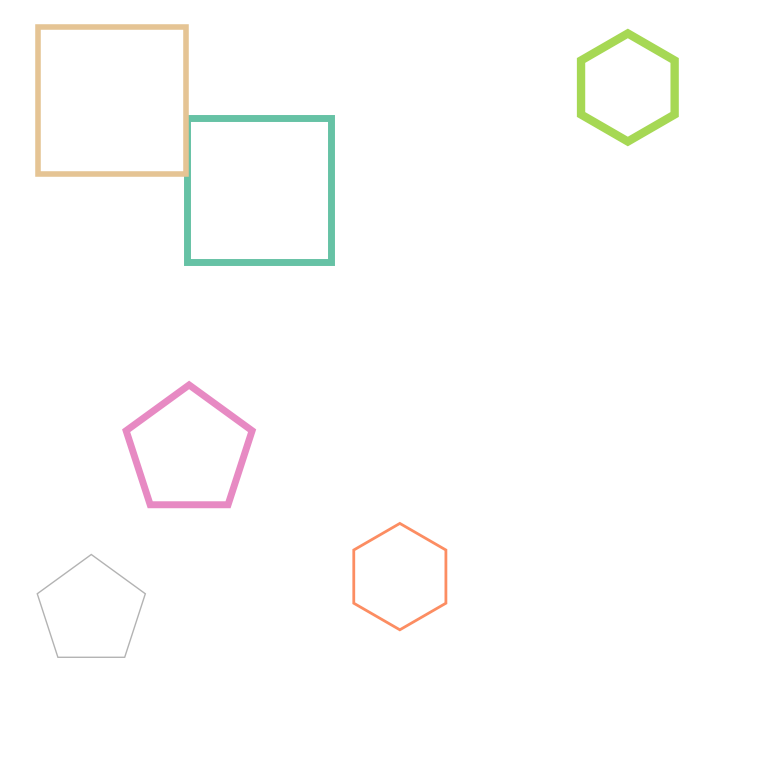[{"shape": "square", "thickness": 2.5, "radius": 0.47, "center": [0.336, 0.753]}, {"shape": "hexagon", "thickness": 1, "radius": 0.35, "center": [0.519, 0.251]}, {"shape": "pentagon", "thickness": 2.5, "radius": 0.43, "center": [0.246, 0.414]}, {"shape": "hexagon", "thickness": 3, "radius": 0.35, "center": [0.815, 0.886]}, {"shape": "square", "thickness": 2, "radius": 0.48, "center": [0.145, 0.87]}, {"shape": "pentagon", "thickness": 0.5, "radius": 0.37, "center": [0.119, 0.206]}]